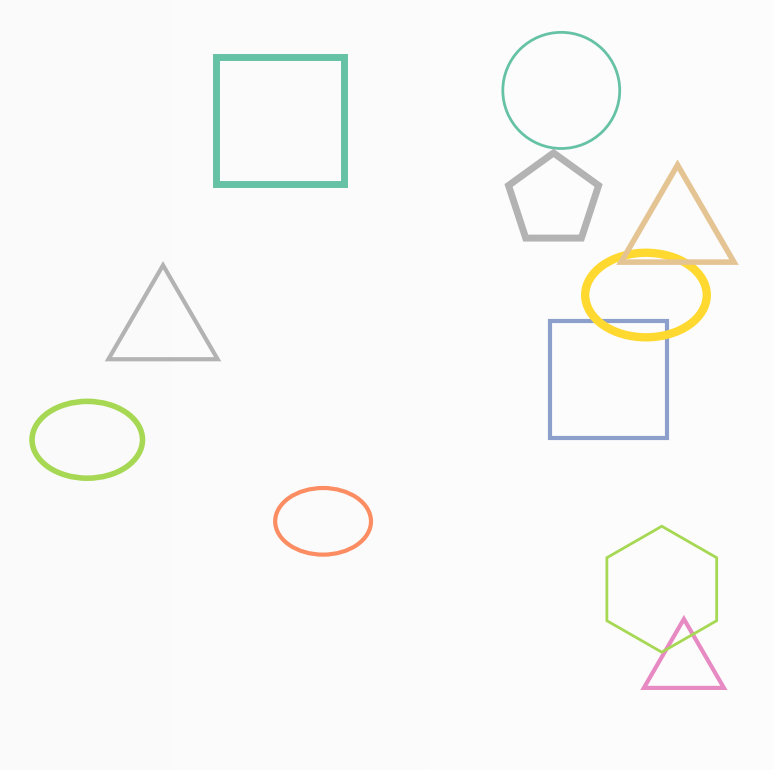[{"shape": "circle", "thickness": 1, "radius": 0.38, "center": [0.724, 0.883]}, {"shape": "square", "thickness": 2.5, "radius": 0.41, "center": [0.362, 0.844]}, {"shape": "oval", "thickness": 1.5, "radius": 0.31, "center": [0.417, 0.323]}, {"shape": "square", "thickness": 1.5, "radius": 0.38, "center": [0.785, 0.507]}, {"shape": "triangle", "thickness": 1.5, "radius": 0.3, "center": [0.882, 0.136]}, {"shape": "hexagon", "thickness": 1, "radius": 0.41, "center": [0.854, 0.235]}, {"shape": "oval", "thickness": 2, "radius": 0.36, "center": [0.113, 0.429]}, {"shape": "oval", "thickness": 3, "radius": 0.39, "center": [0.834, 0.617]}, {"shape": "triangle", "thickness": 2, "radius": 0.42, "center": [0.874, 0.702]}, {"shape": "pentagon", "thickness": 2.5, "radius": 0.31, "center": [0.714, 0.74]}, {"shape": "triangle", "thickness": 1.5, "radius": 0.41, "center": [0.21, 0.574]}]